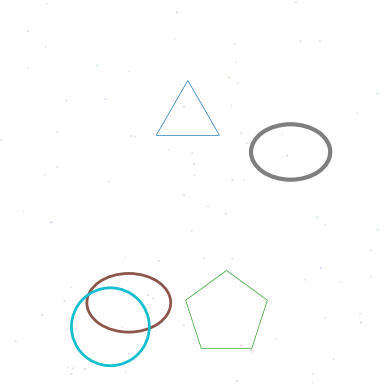[{"shape": "triangle", "thickness": 0.5, "radius": 0.47, "center": [0.488, 0.696]}, {"shape": "pentagon", "thickness": 0.5, "radius": 0.56, "center": [0.588, 0.186]}, {"shape": "oval", "thickness": 2, "radius": 0.54, "center": [0.335, 0.214]}, {"shape": "oval", "thickness": 3, "radius": 0.51, "center": [0.755, 0.605]}, {"shape": "circle", "thickness": 2, "radius": 0.51, "center": [0.287, 0.151]}]